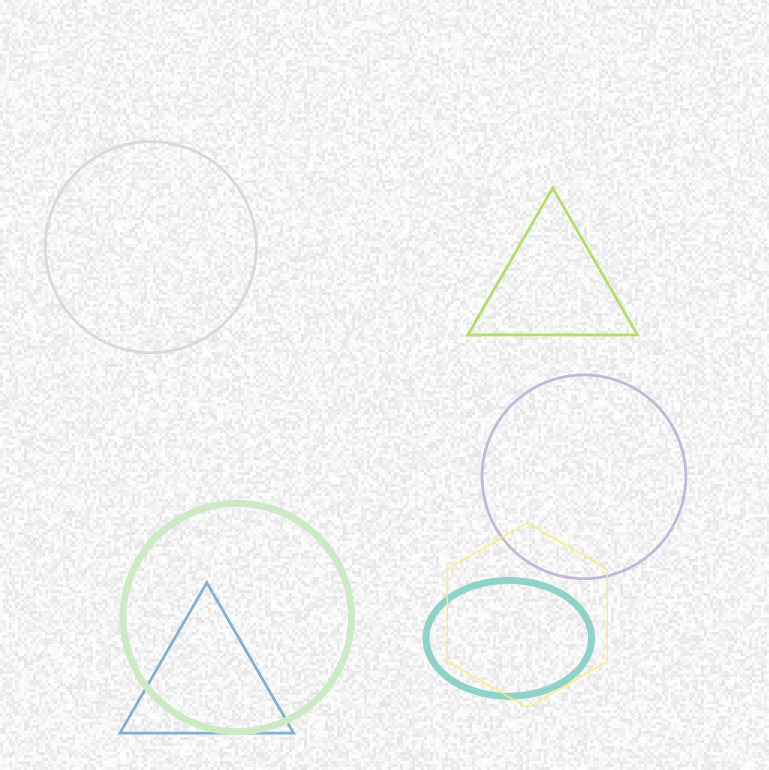[{"shape": "oval", "thickness": 2.5, "radius": 0.54, "center": [0.661, 0.171]}, {"shape": "circle", "thickness": 1, "radius": 0.66, "center": [0.758, 0.381]}, {"shape": "triangle", "thickness": 1, "radius": 0.65, "center": [0.269, 0.113]}, {"shape": "triangle", "thickness": 1, "radius": 0.64, "center": [0.718, 0.629]}, {"shape": "circle", "thickness": 1, "radius": 0.69, "center": [0.196, 0.679]}, {"shape": "circle", "thickness": 2.5, "radius": 0.74, "center": [0.308, 0.198]}, {"shape": "hexagon", "thickness": 0.5, "radius": 0.6, "center": [0.685, 0.201]}]